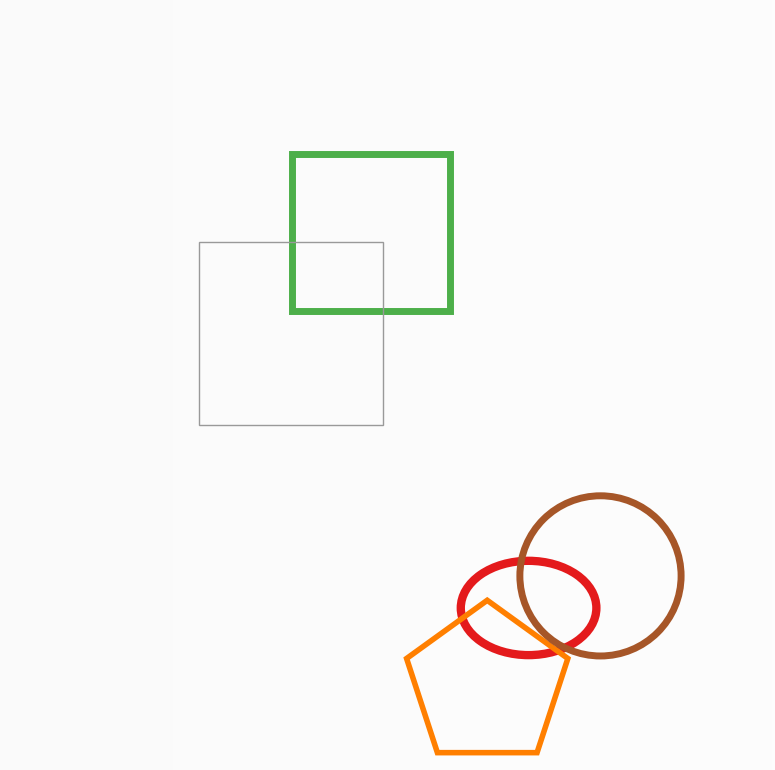[{"shape": "oval", "thickness": 3, "radius": 0.44, "center": [0.682, 0.21]}, {"shape": "square", "thickness": 2.5, "radius": 0.51, "center": [0.479, 0.698]}, {"shape": "pentagon", "thickness": 2, "radius": 0.55, "center": [0.629, 0.111]}, {"shape": "circle", "thickness": 2.5, "radius": 0.52, "center": [0.775, 0.252]}, {"shape": "square", "thickness": 0.5, "radius": 0.6, "center": [0.375, 0.567]}]